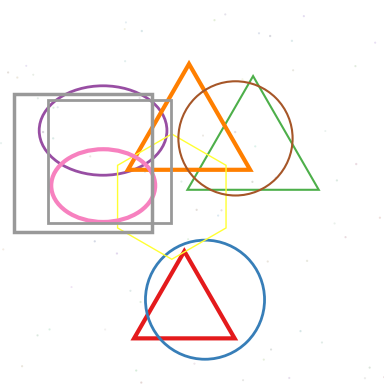[{"shape": "triangle", "thickness": 3, "radius": 0.75, "center": [0.479, 0.197]}, {"shape": "circle", "thickness": 2, "radius": 0.77, "center": [0.532, 0.222]}, {"shape": "triangle", "thickness": 1.5, "radius": 0.98, "center": [0.657, 0.605]}, {"shape": "oval", "thickness": 2, "radius": 0.83, "center": [0.268, 0.661]}, {"shape": "triangle", "thickness": 3, "radius": 0.92, "center": [0.491, 0.651]}, {"shape": "hexagon", "thickness": 1, "radius": 0.81, "center": [0.446, 0.489]}, {"shape": "circle", "thickness": 1.5, "radius": 0.74, "center": [0.612, 0.641]}, {"shape": "oval", "thickness": 3, "radius": 0.67, "center": [0.268, 0.518]}, {"shape": "square", "thickness": 2, "radius": 0.8, "center": [0.284, 0.58]}, {"shape": "square", "thickness": 2.5, "radius": 0.89, "center": [0.215, 0.576]}]